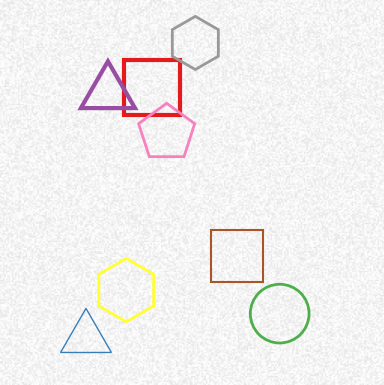[{"shape": "square", "thickness": 3, "radius": 0.36, "center": [0.394, 0.773]}, {"shape": "triangle", "thickness": 1, "radius": 0.38, "center": [0.223, 0.123]}, {"shape": "circle", "thickness": 2, "radius": 0.38, "center": [0.726, 0.185]}, {"shape": "triangle", "thickness": 3, "radius": 0.41, "center": [0.28, 0.76]}, {"shape": "hexagon", "thickness": 2, "radius": 0.41, "center": [0.328, 0.246]}, {"shape": "square", "thickness": 1.5, "radius": 0.34, "center": [0.617, 0.336]}, {"shape": "pentagon", "thickness": 2, "radius": 0.38, "center": [0.433, 0.655]}, {"shape": "hexagon", "thickness": 2, "radius": 0.35, "center": [0.507, 0.888]}]